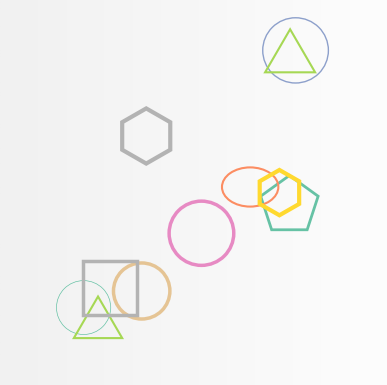[{"shape": "pentagon", "thickness": 2, "radius": 0.39, "center": [0.747, 0.466]}, {"shape": "circle", "thickness": 0.5, "radius": 0.35, "center": [0.216, 0.201]}, {"shape": "oval", "thickness": 1.5, "radius": 0.36, "center": [0.646, 0.514]}, {"shape": "circle", "thickness": 1, "radius": 0.42, "center": [0.763, 0.869]}, {"shape": "circle", "thickness": 2.5, "radius": 0.42, "center": [0.52, 0.394]}, {"shape": "triangle", "thickness": 1.5, "radius": 0.36, "center": [0.253, 0.158]}, {"shape": "triangle", "thickness": 1.5, "radius": 0.37, "center": [0.749, 0.849]}, {"shape": "hexagon", "thickness": 3, "radius": 0.29, "center": [0.721, 0.5]}, {"shape": "circle", "thickness": 2.5, "radius": 0.36, "center": [0.366, 0.244]}, {"shape": "square", "thickness": 2.5, "radius": 0.35, "center": [0.285, 0.251]}, {"shape": "hexagon", "thickness": 3, "radius": 0.36, "center": [0.377, 0.647]}]